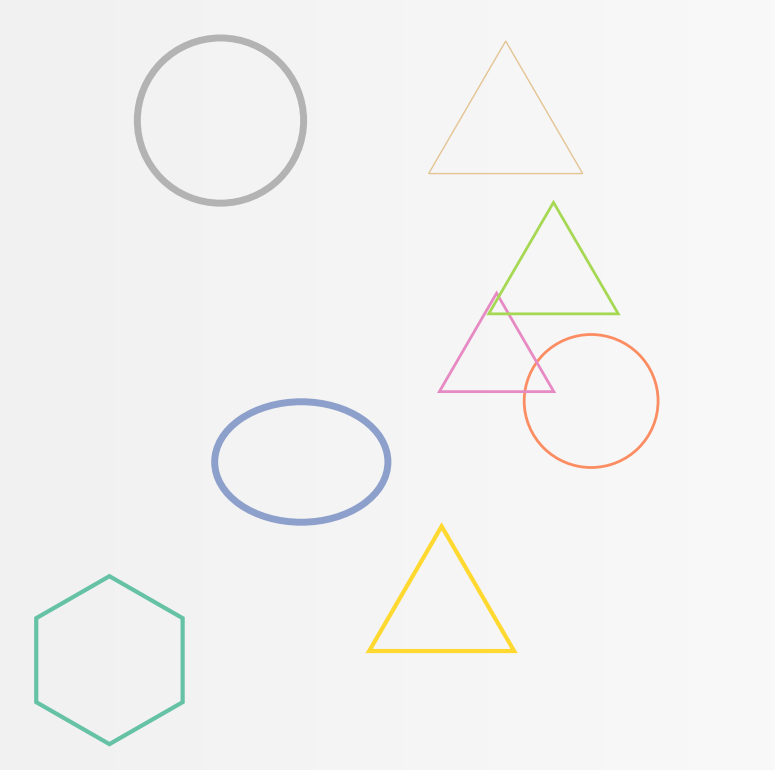[{"shape": "hexagon", "thickness": 1.5, "radius": 0.55, "center": [0.141, 0.143]}, {"shape": "circle", "thickness": 1, "radius": 0.43, "center": [0.763, 0.479]}, {"shape": "oval", "thickness": 2.5, "radius": 0.56, "center": [0.389, 0.4]}, {"shape": "triangle", "thickness": 1, "radius": 0.43, "center": [0.641, 0.534]}, {"shape": "triangle", "thickness": 1, "radius": 0.48, "center": [0.714, 0.641]}, {"shape": "triangle", "thickness": 1.5, "radius": 0.54, "center": [0.57, 0.208]}, {"shape": "triangle", "thickness": 0.5, "radius": 0.57, "center": [0.652, 0.832]}, {"shape": "circle", "thickness": 2.5, "radius": 0.54, "center": [0.284, 0.843]}]